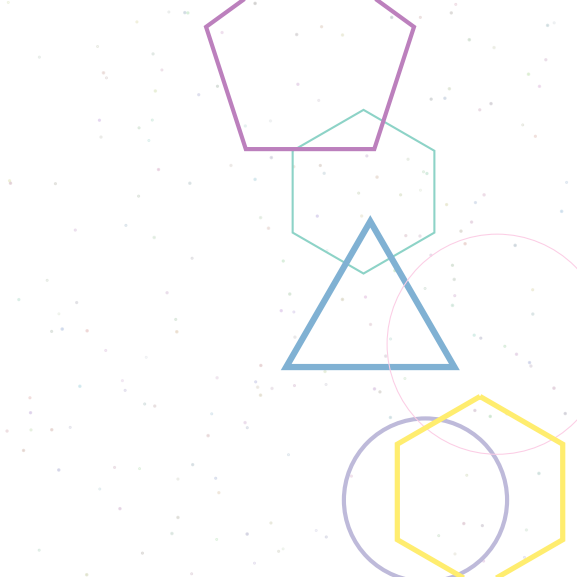[{"shape": "hexagon", "thickness": 1, "radius": 0.71, "center": [0.629, 0.667]}, {"shape": "circle", "thickness": 2, "radius": 0.71, "center": [0.737, 0.133]}, {"shape": "triangle", "thickness": 3, "radius": 0.84, "center": [0.641, 0.448]}, {"shape": "circle", "thickness": 0.5, "radius": 0.95, "center": [0.861, 0.403]}, {"shape": "pentagon", "thickness": 2, "radius": 0.95, "center": [0.537, 0.894]}, {"shape": "hexagon", "thickness": 2.5, "radius": 0.83, "center": [0.831, 0.147]}]